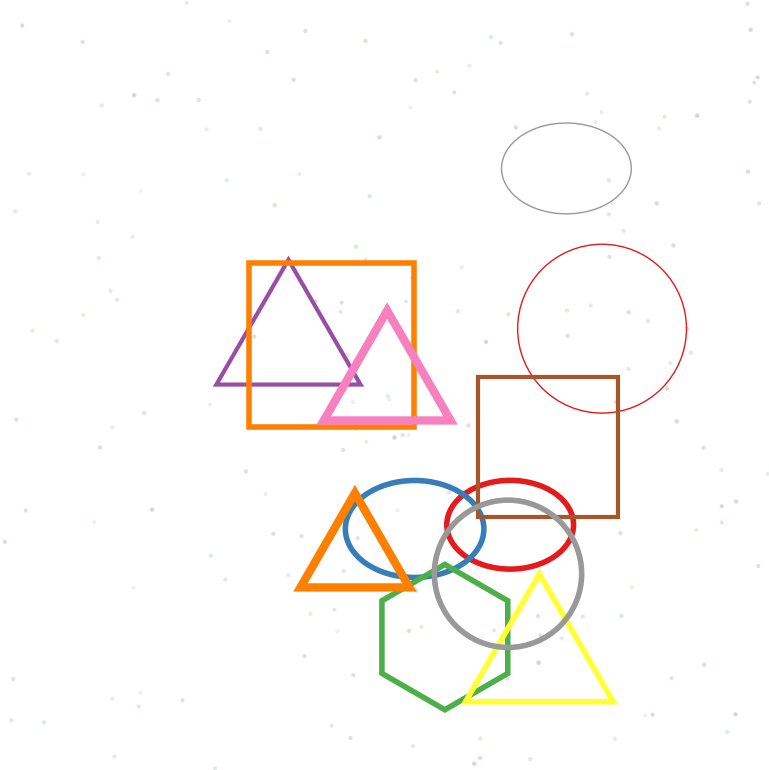[{"shape": "circle", "thickness": 0.5, "radius": 0.55, "center": [0.782, 0.573]}, {"shape": "oval", "thickness": 2, "radius": 0.41, "center": [0.663, 0.319]}, {"shape": "oval", "thickness": 2, "radius": 0.45, "center": [0.538, 0.313]}, {"shape": "hexagon", "thickness": 2, "radius": 0.47, "center": [0.578, 0.173]}, {"shape": "triangle", "thickness": 1.5, "radius": 0.54, "center": [0.375, 0.555]}, {"shape": "triangle", "thickness": 3, "radius": 0.41, "center": [0.461, 0.278]}, {"shape": "square", "thickness": 2, "radius": 0.53, "center": [0.431, 0.552]}, {"shape": "triangle", "thickness": 2, "radius": 0.55, "center": [0.7, 0.144]}, {"shape": "square", "thickness": 1.5, "radius": 0.45, "center": [0.712, 0.419]}, {"shape": "triangle", "thickness": 3, "radius": 0.48, "center": [0.503, 0.501]}, {"shape": "oval", "thickness": 0.5, "radius": 0.42, "center": [0.736, 0.781]}, {"shape": "circle", "thickness": 2, "radius": 0.48, "center": [0.66, 0.255]}]